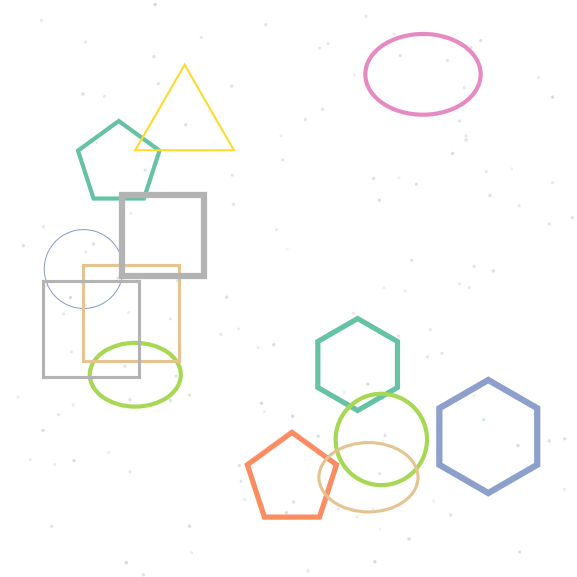[{"shape": "hexagon", "thickness": 2.5, "radius": 0.4, "center": [0.619, 0.368]}, {"shape": "pentagon", "thickness": 2, "radius": 0.37, "center": [0.206, 0.715]}, {"shape": "pentagon", "thickness": 2.5, "radius": 0.41, "center": [0.506, 0.169]}, {"shape": "hexagon", "thickness": 3, "radius": 0.49, "center": [0.846, 0.243]}, {"shape": "circle", "thickness": 0.5, "radius": 0.34, "center": [0.145, 0.533]}, {"shape": "oval", "thickness": 2, "radius": 0.5, "center": [0.732, 0.87]}, {"shape": "circle", "thickness": 2, "radius": 0.4, "center": [0.66, 0.238]}, {"shape": "oval", "thickness": 2, "radius": 0.39, "center": [0.234, 0.35]}, {"shape": "triangle", "thickness": 1, "radius": 0.49, "center": [0.32, 0.788]}, {"shape": "square", "thickness": 1.5, "radius": 0.42, "center": [0.228, 0.457]}, {"shape": "oval", "thickness": 1.5, "radius": 0.43, "center": [0.638, 0.173]}, {"shape": "square", "thickness": 3, "radius": 0.35, "center": [0.283, 0.592]}, {"shape": "square", "thickness": 1.5, "radius": 0.42, "center": [0.158, 0.43]}]